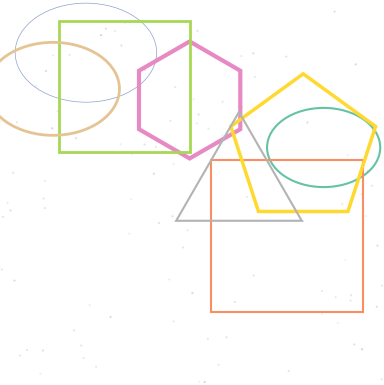[{"shape": "oval", "thickness": 1.5, "radius": 0.73, "center": [0.841, 0.617]}, {"shape": "square", "thickness": 1.5, "radius": 0.98, "center": [0.746, 0.387]}, {"shape": "oval", "thickness": 0.5, "radius": 0.92, "center": [0.223, 0.863]}, {"shape": "hexagon", "thickness": 3, "radius": 0.76, "center": [0.493, 0.74]}, {"shape": "square", "thickness": 2, "radius": 0.85, "center": [0.323, 0.775]}, {"shape": "pentagon", "thickness": 2.5, "radius": 0.99, "center": [0.788, 0.611]}, {"shape": "oval", "thickness": 2, "radius": 0.86, "center": [0.138, 0.769]}, {"shape": "triangle", "thickness": 1.5, "radius": 0.94, "center": [0.621, 0.521]}]